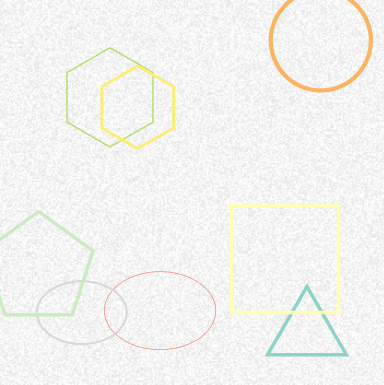[{"shape": "triangle", "thickness": 2.5, "radius": 0.59, "center": [0.797, 0.138]}, {"shape": "square", "thickness": 2.5, "radius": 0.69, "center": [0.739, 0.329]}, {"shape": "oval", "thickness": 0.5, "radius": 0.72, "center": [0.416, 0.193]}, {"shape": "circle", "thickness": 3, "radius": 0.65, "center": [0.833, 0.895]}, {"shape": "hexagon", "thickness": 1, "radius": 0.64, "center": [0.286, 0.747]}, {"shape": "oval", "thickness": 1.5, "radius": 0.58, "center": [0.212, 0.188]}, {"shape": "pentagon", "thickness": 2.5, "radius": 0.74, "center": [0.101, 0.302]}, {"shape": "hexagon", "thickness": 2, "radius": 0.54, "center": [0.358, 0.721]}]